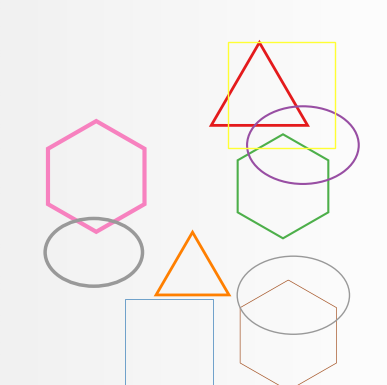[{"shape": "triangle", "thickness": 2, "radius": 0.72, "center": [0.669, 0.746]}, {"shape": "square", "thickness": 0.5, "radius": 0.57, "center": [0.436, 0.11]}, {"shape": "hexagon", "thickness": 1.5, "radius": 0.68, "center": [0.73, 0.516]}, {"shape": "oval", "thickness": 1.5, "radius": 0.72, "center": [0.782, 0.623]}, {"shape": "triangle", "thickness": 2, "radius": 0.54, "center": [0.497, 0.288]}, {"shape": "square", "thickness": 1, "radius": 0.69, "center": [0.726, 0.753]}, {"shape": "hexagon", "thickness": 0.5, "radius": 0.72, "center": [0.744, 0.129]}, {"shape": "hexagon", "thickness": 3, "radius": 0.72, "center": [0.248, 0.542]}, {"shape": "oval", "thickness": 1, "radius": 0.72, "center": [0.757, 0.233]}, {"shape": "oval", "thickness": 2.5, "radius": 0.63, "center": [0.242, 0.345]}]